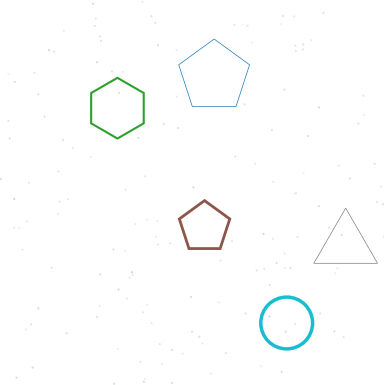[{"shape": "pentagon", "thickness": 0.5, "radius": 0.48, "center": [0.556, 0.802]}, {"shape": "hexagon", "thickness": 1.5, "radius": 0.39, "center": [0.305, 0.719]}, {"shape": "pentagon", "thickness": 2, "radius": 0.34, "center": [0.531, 0.41]}, {"shape": "triangle", "thickness": 0.5, "radius": 0.48, "center": [0.898, 0.364]}, {"shape": "circle", "thickness": 2.5, "radius": 0.34, "center": [0.745, 0.161]}]